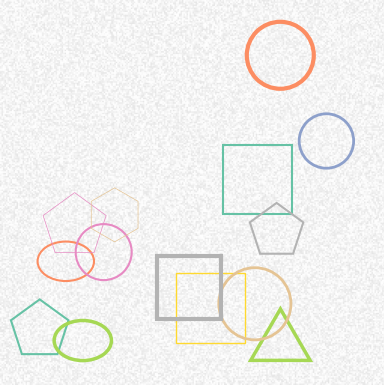[{"shape": "square", "thickness": 1.5, "radius": 0.45, "center": [0.669, 0.533]}, {"shape": "pentagon", "thickness": 1.5, "radius": 0.39, "center": [0.103, 0.144]}, {"shape": "circle", "thickness": 3, "radius": 0.44, "center": [0.728, 0.856]}, {"shape": "oval", "thickness": 1.5, "radius": 0.37, "center": [0.171, 0.321]}, {"shape": "circle", "thickness": 2, "radius": 0.35, "center": [0.848, 0.634]}, {"shape": "pentagon", "thickness": 0.5, "radius": 0.43, "center": [0.194, 0.414]}, {"shape": "circle", "thickness": 1.5, "radius": 0.36, "center": [0.269, 0.345]}, {"shape": "triangle", "thickness": 2.5, "radius": 0.45, "center": [0.728, 0.109]}, {"shape": "oval", "thickness": 2.5, "radius": 0.37, "center": [0.215, 0.115]}, {"shape": "square", "thickness": 1, "radius": 0.45, "center": [0.547, 0.2]}, {"shape": "circle", "thickness": 2, "radius": 0.47, "center": [0.662, 0.211]}, {"shape": "hexagon", "thickness": 0.5, "radius": 0.35, "center": [0.298, 0.442]}, {"shape": "square", "thickness": 3, "radius": 0.41, "center": [0.491, 0.253]}, {"shape": "pentagon", "thickness": 1.5, "radius": 0.36, "center": [0.718, 0.4]}]